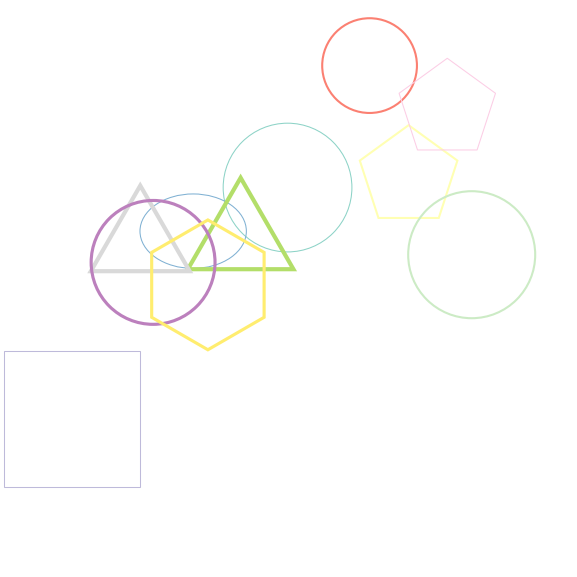[{"shape": "circle", "thickness": 0.5, "radius": 0.56, "center": [0.498, 0.674]}, {"shape": "pentagon", "thickness": 1, "radius": 0.44, "center": [0.708, 0.694]}, {"shape": "square", "thickness": 0.5, "radius": 0.59, "center": [0.125, 0.273]}, {"shape": "circle", "thickness": 1, "radius": 0.41, "center": [0.64, 0.886]}, {"shape": "oval", "thickness": 0.5, "radius": 0.46, "center": [0.334, 0.599]}, {"shape": "triangle", "thickness": 2, "radius": 0.53, "center": [0.417, 0.586]}, {"shape": "pentagon", "thickness": 0.5, "radius": 0.44, "center": [0.775, 0.81]}, {"shape": "triangle", "thickness": 2, "radius": 0.49, "center": [0.243, 0.579]}, {"shape": "circle", "thickness": 1.5, "radius": 0.54, "center": [0.265, 0.545]}, {"shape": "circle", "thickness": 1, "radius": 0.55, "center": [0.817, 0.558]}, {"shape": "hexagon", "thickness": 1.5, "radius": 0.56, "center": [0.36, 0.506]}]